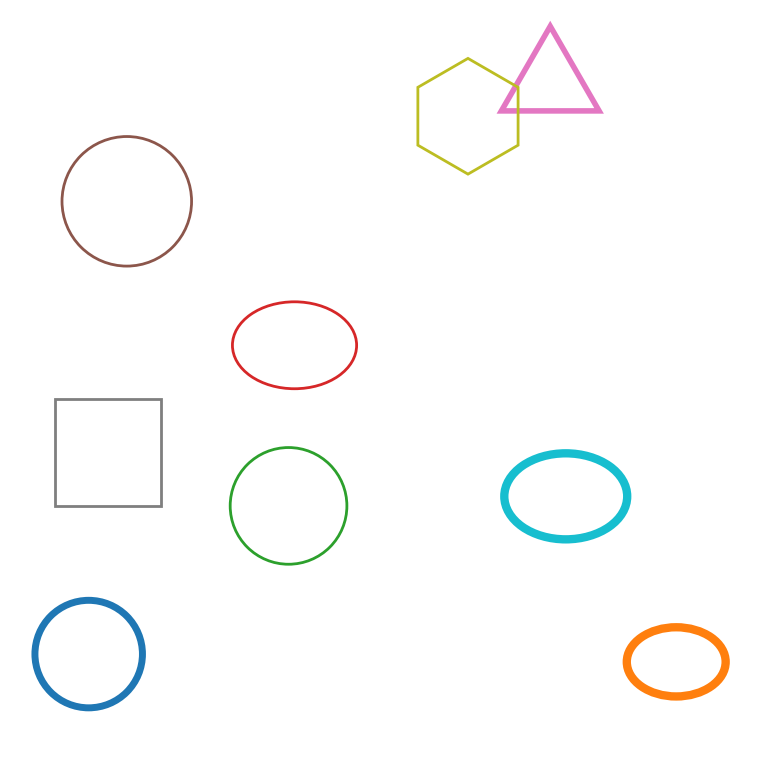[{"shape": "circle", "thickness": 2.5, "radius": 0.35, "center": [0.115, 0.151]}, {"shape": "oval", "thickness": 3, "radius": 0.32, "center": [0.878, 0.14]}, {"shape": "circle", "thickness": 1, "radius": 0.38, "center": [0.375, 0.343]}, {"shape": "oval", "thickness": 1, "radius": 0.4, "center": [0.383, 0.552]}, {"shape": "circle", "thickness": 1, "radius": 0.42, "center": [0.165, 0.739]}, {"shape": "triangle", "thickness": 2, "radius": 0.37, "center": [0.715, 0.893]}, {"shape": "square", "thickness": 1, "radius": 0.35, "center": [0.14, 0.412]}, {"shape": "hexagon", "thickness": 1, "radius": 0.38, "center": [0.608, 0.849]}, {"shape": "oval", "thickness": 3, "radius": 0.4, "center": [0.735, 0.355]}]